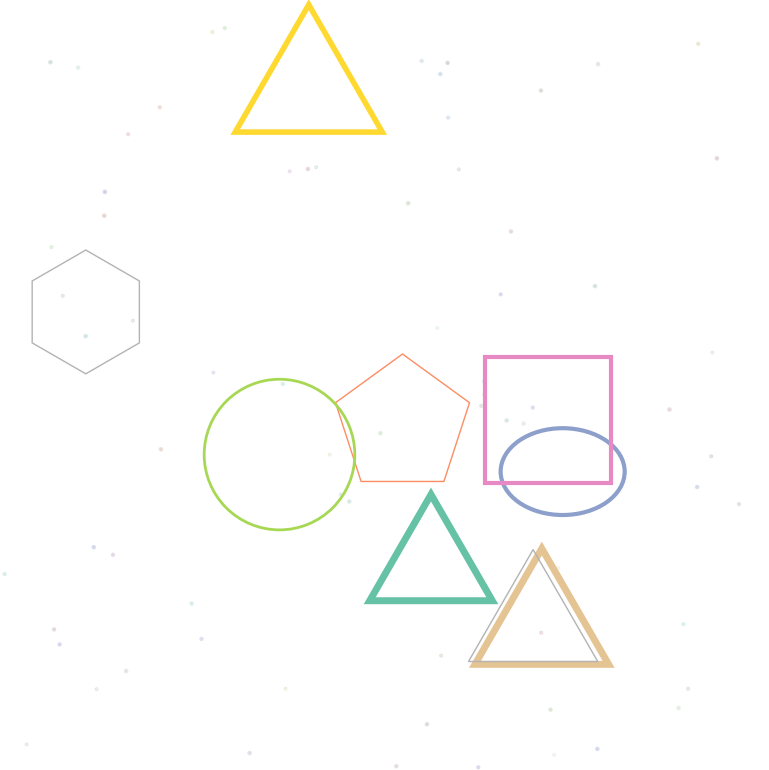[{"shape": "triangle", "thickness": 2.5, "radius": 0.46, "center": [0.56, 0.266]}, {"shape": "pentagon", "thickness": 0.5, "radius": 0.46, "center": [0.523, 0.449]}, {"shape": "oval", "thickness": 1.5, "radius": 0.4, "center": [0.731, 0.388]}, {"shape": "square", "thickness": 1.5, "radius": 0.41, "center": [0.712, 0.455]}, {"shape": "circle", "thickness": 1, "radius": 0.49, "center": [0.363, 0.41]}, {"shape": "triangle", "thickness": 2, "radius": 0.55, "center": [0.401, 0.884]}, {"shape": "triangle", "thickness": 2.5, "radius": 0.5, "center": [0.704, 0.187]}, {"shape": "hexagon", "thickness": 0.5, "radius": 0.4, "center": [0.111, 0.595]}, {"shape": "triangle", "thickness": 0.5, "radius": 0.48, "center": [0.692, 0.189]}]